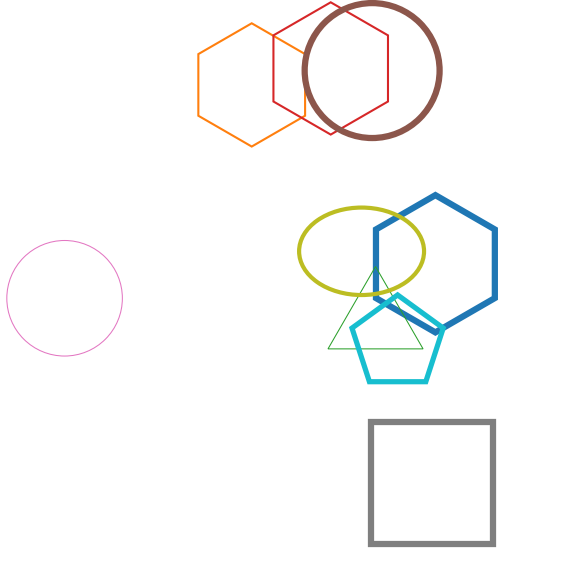[{"shape": "hexagon", "thickness": 3, "radius": 0.59, "center": [0.754, 0.542]}, {"shape": "hexagon", "thickness": 1, "radius": 0.53, "center": [0.436, 0.852]}, {"shape": "triangle", "thickness": 0.5, "radius": 0.48, "center": [0.65, 0.443]}, {"shape": "hexagon", "thickness": 1, "radius": 0.57, "center": [0.573, 0.881]}, {"shape": "circle", "thickness": 3, "radius": 0.58, "center": [0.644, 0.877]}, {"shape": "circle", "thickness": 0.5, "radius": 0.5, "center": [0.112, 0.483]}, {"shape": "square", "thickness": 3, "radius": 0.53, "center": [0.748, 0.162]}, {"shape": "oval", "thickness": 2, "radius": 0.54, "center": [0.626, 0.564]}, {"shape": "pentagon", "thickness": 2.5, "radius": 0.42, "center": [0.688, 0.405]}]